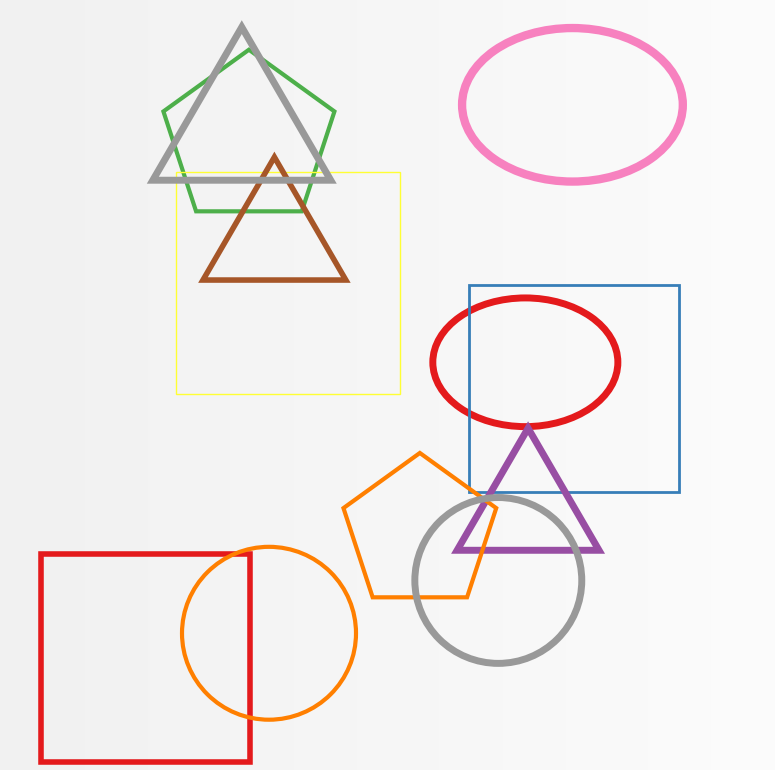[{"shape": "oval", "thickness": 2.5, "radius": 0.6, "center": [0.678, 0.53]}, {"shape": "square", "thickness": 2, "radius": 0.67, "center": [0.188, 0.145]}, {"shape": "square", "thickness": 1, "radius": 0.67, "center": [0.741, 0.495]}, {"shape": "pentagon", "thickness": 1.5, "radius": 0.58, "center": [0.321, 0.819]}, {"shape": "triangle", "thickness": 2.5, "radius": 0.53, "center": [0.681, 0.338]}, {"shape": "circle", "thickness": 1.5, "radius": 0.56, "center": [0.347, 0.178]}, {"shape": "pentagon", "thickness": 1.5, "radius": 0.52, "center": [0.542, 0.308]}, {"shape": "square", "thickness": 0.5, "radius": 0.72, "center": [0.372, 0.633]}, {"shape": "triangle", "thickness": 2, "radius": 0.53, "center": [0.354, 0.69]}, {"shape": "oval", "thickness": 3, "radius": 0.71, "center": [0.739, 0.864]}, {"shape": "triangle", "thickness": 2.5, "radius": 0.66, "center": [0.312, 0.832]}, {"shape": "circle", "thickness": 2.5, "radius": 0.54, "center": [0.643, 0.246]}]